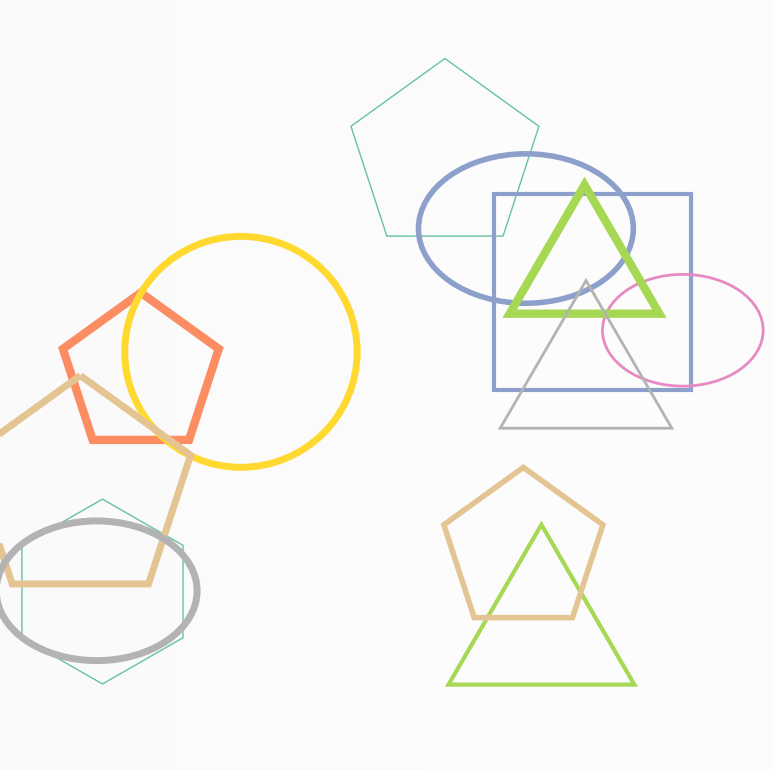[{"shape": "hexagon", "thickness": 0.5, "radius": 0.6, "center": [0.132, 0.232]}, {"shape": "pentagon", "thickness": 0.5, "radius": 0.64, "center": [0.574, 0.797]}, {"shape": "pentagon", "thickness": 3, "radius": 0.53, "center": [0.182, 0.514]}, {"shape": "square", "thickness": 1.5, "radius": 0.63, "center": [0.764, 0.621]}, {"shape": "oval", "thickness": 2, "radius": 0.69, "center": [0.679, 0.703]}, {"shape": "oval", "thickness": 1, "radius": 0.52, "center": [0.881, 0.571]}, {"shape": "triangle", "thickness": 3, "radius": 0.56, "center": [0.754, 0.648]}, {"shape": "triangle", "thickness": 1.5, "radius": 0.69, "center": [0.699, 0.18]}, {"shape": "circle", "thickness": 2.5, "radius": 0.75, "center": [0.311, 0.543]}, {"shape": "pentagon", "thickness": 2, "radius": 0.54, "center": [0.675, 0.285]}, {"shape": "pentagon", "thickness": 2.5, "radius": 0.75, "center": [0.104, 0.363]}, {"shape": "oval", "thickness": 2.5, "radius": 0.65, "center": [0.125, 0.233]}, {"shape": "triangle", "thickness": 1, "radius": 0.64, "center": [0.756, 0.508]}]